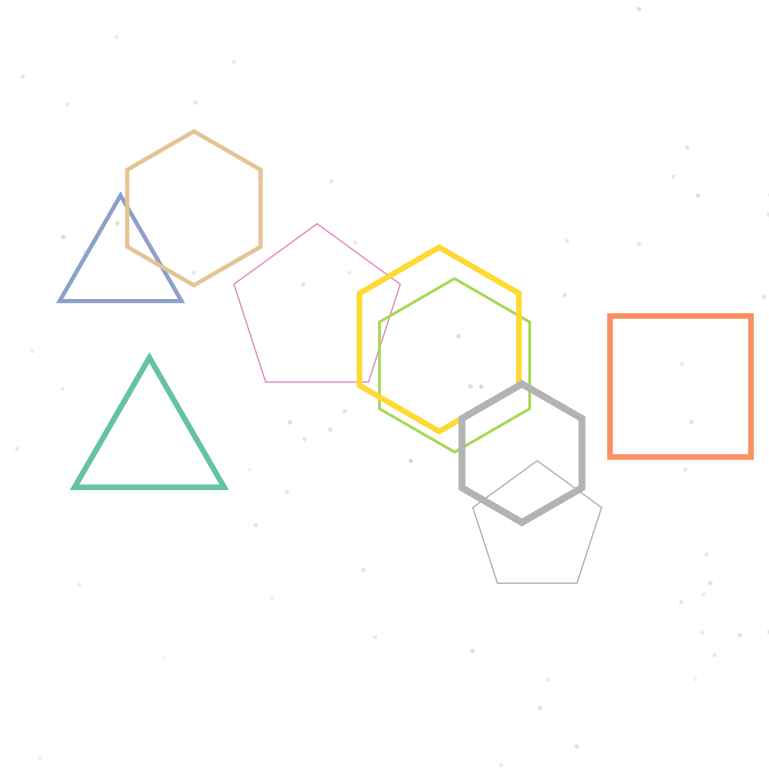[{"shape": "triangle", "thickness": 2, "radius": 0.56, "center": [0.194, 0.423]}, {"shape": "square", "thickness": 2, "radius": 0.46, "center": [0.884, 0.498]}, {"shape": "triangle", "thickness": 1.5, "radius": 0.46, "center": [0.157, 0.655]}, {"shape": "pentagon", "thickness": 0.5, "radius": 0.57, "center": [0.412, 0.596]}, {"shape": "hexagon", "thickness": 1, "radius": 0.56, "center": [0.59, 0.525]}, {"shape": "hexagon", "thickness": 2, "radius": 0.6, "center": [0.57, 0.559]}, {"shape": "hexagon", "thickness": 1.5, "radius": 0.5, "center": [0.252, 0.729]}, {"shape": "hexagon", "thickness": 2.5, "radius": 0.45, "center": [0.678, 0.411]}, {"shape": "pentagon", "thickness": 0.5, "radius": 0.44, "center": [0.698, 0.314]}]